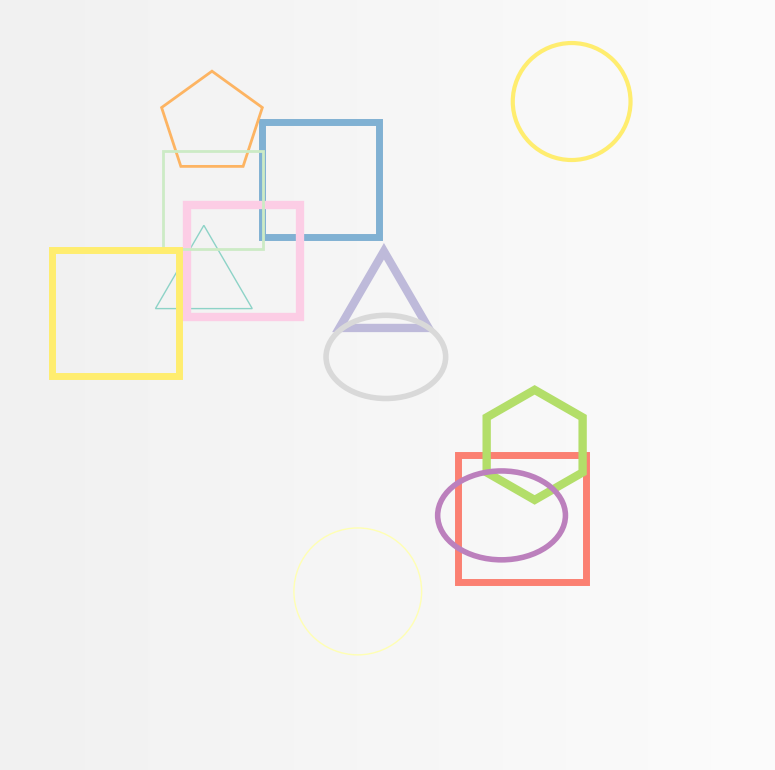[{"shape": "triangle", "thickness": 0.5, "radius": 0.36, "center": [0.263, 0.635]}, {"shape": "circle", "thickness": 0.5, "radius": 0.41, "center": [0.462, 0.232]}, {"shape": "triangle", "thickness": 3, "radius": 0.33, "center": [0.495, 0.607]}, {"shape": "square", "thickness": 2.5, "radius": 0.41, "center": [0.674, 0.326]}, {"shape": "square", "thickness": 2.5, "radius": 0.38, "center": [0.414, 0.767]}, {"shape": "pentagon", "thickness": 1, "radius": 0.34, "center": [0.274, 0.839]}, {"shape": "hexagon", "thickness": 3, "radius": 0.36, "center": [0.69, 0.422]}, {"shape": "square", "thickness": 3, "radius": 0.36, "center": [0.314, 0.661]}, {"shape": "oval", "thickness": 2, "radius": 0.39, "center": [0.498, 0.536]}, {"shape": "oval", "thickness": 2, "radius": 0.41, "center": [0.647, 0.331]}, {"shape": "square", "thickness": 1, "radius": 0.32, "center": [0.275, 0.74]}, {"shape": "square", "thickness": 2.5, "radius": 0.41, "center": [0.149, 0.594]}, {"shape": "circle", "thickness": 1.5, "radius": 0.38, "center": [0.738, 0.868]}]